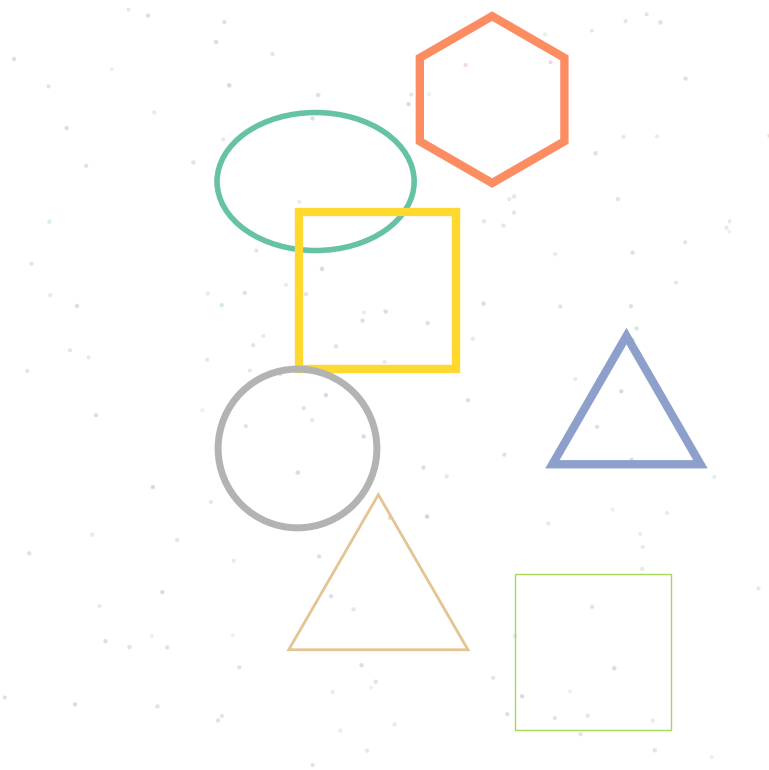[{"shape": "oval", "thickness": 2, "radius": 0.64, "center": [0.41, 0.764]}, {"shape": "hexagon", "thickness": 3, "radius": 0.54, "center": [0.639, 0.871]}, {"shape": "triangle", "thickness": 3, "radius": 0.56, "center": [0.814, 0.453]}, {"shape": "square", "thickness": 0.5, "radius": 0.51, "center": [0.771, 0.154]}, {"shape": "square", "thickness": 3, "radius": 0.51, "center": [0.49, 0.623]}, {"shape": "triangle", "thickness": 1, "radius": 0.67, "center": [0.491, 0.223]}, {"shape": "circle", "thickness": 2.5, "radius": 0.52, "center": [0.386, 0.418]}]